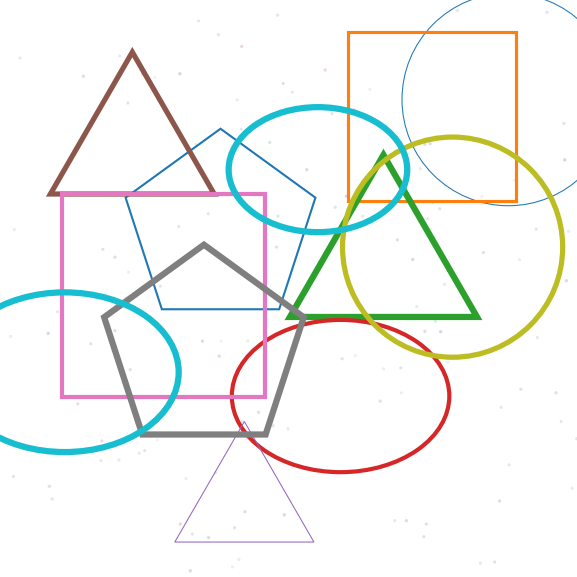[{"shape": "pentagon", "thickness": 1, "radius": 0.86, "center": [0.382, 0.603]}, {"shape": "circle", "thickness": 0.5, "radius": 0.92, "center": [0.88, 0.827]}, {"shape": "square", "thickness": 1.5, "radius": 0.73, "center": [0.748, 0.797]}, {"shape": "triangle", "thickness": 3, "radius": 0.94, "center": [0.664, 0.544]}, {"shape": "oval", "thickness": 2, "radius": 0.94, "center": [0.59, 0.313]}, {"shape": "triangle", "thickness": 0.5, "radius": 0.7, "center": [0.423, 0.13]}, {"shape": "triangle", "thickness": 2.5, "radius": 0.82, "center": [0.229, 0.745]}, {"shape": "square", "thickness": 2, "radius": 0.88, "center": [0.283, 0.488]}, {"shape": "pentagon", "thickness": 3, "radius": 0.91, "center": [0.353, 0.394]}, {"shape": "circle", "thickness": 2.5, "radius": 0.95, "center": [0.784, 0.571]}, {"shape": "oval", "thickness": 3, "radius": 0.77, "center": [0.551, 0.705]}, {"shape": "oval", "thickness": 3, "radius": 0.99, "center": [0.112, 0.355]}]